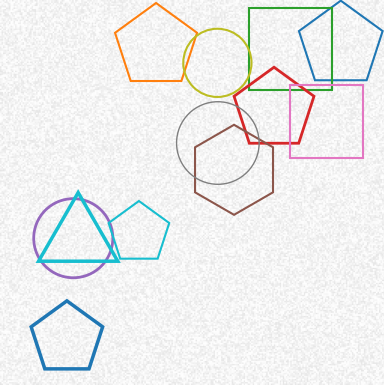[{"shape": "pentagon", "thickness": 2.5, "radius": 0.49, "center": [0.174, 0.121]}, {"shape": "pentagon", "thickness": 1.5, "radius": 0.57, "center": [0.885, 0.884]}, {"shape": "pentagon", "thickness": 1.5, "radius": 0.56, "center": [0.405, 0.88]}, {"shape": "square", "thickness": 1.5, "radius": 0.54, "center": [0.755, 0.873]}, {"shape": "pentagon", "thickness": 2, "radius": 0.55, "center": [0.712, 0.716]}, {"shape": "circle", "thickness": 2, "radius": 0.51, "center": [0.19, 0.381]}, {"shape": "hexagon", "thickness": 1.5, "radius": 0.58, "center": [0.608, 0.559]}, {"shape": "square", "thickness": 1.5, "radius": 0.47, "center": [0.848, 0.685]}, {"shape": "circle", "thickness": 1, "radius": 0.54, "center": [0.566, 0.629]}, {"shape": "circle", "thickness": 1.5, "radius": 0.44, "center": [0.565, 0.837]}, {"shape": "pentagon", "thickness": 1.5, "radius": 0.41, "center": [0.361, 0.395]}, {"shape": "triangle", "thickness": 2.5, "radius": 0.59, "center": [0.203, 0.381]}]